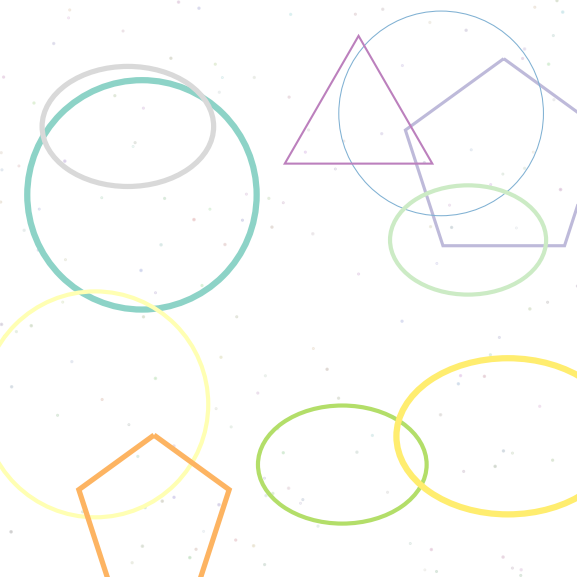[{"shape": "circle", "thickness": 3, "radius": 0.99, "center": [0.246, 0.662]}, {"shape": "circle", "thickness": 2, "radius": 0.98, "center": [0.165, 0.299]}, {"shape": "pentagon", "thickness": 1.5, "radius": 0.9, "center": [0.872, 0.719]}, {"shape": "circle", "thickness": 0.5, "radius": 0.89, "center": [0.764, 0.803]}, {"shape": "pentagon", "thickness": 2.5, "radius": 0.68, "center": [0.267, 0.109]}, {"shape": "oval", "thickness": 2, "radius": 0.73, "center": [0.593, 0.195]}, {"shape": "oval", "thickness": 2.5, "radius": 0.74, "center": [0.221, 0.78]}, {"shape": "triangle", "thickness": 1, "radius": 0.74, "center": [0.621, 0.79]}, {"shape": "oval", "thickness": 2, "radius": 0.68, "center": [0.811, 0.584]}, {"shape": "oval", "thickness": 3, "radius": 0.97, "center": [0.88, 0.244]}]